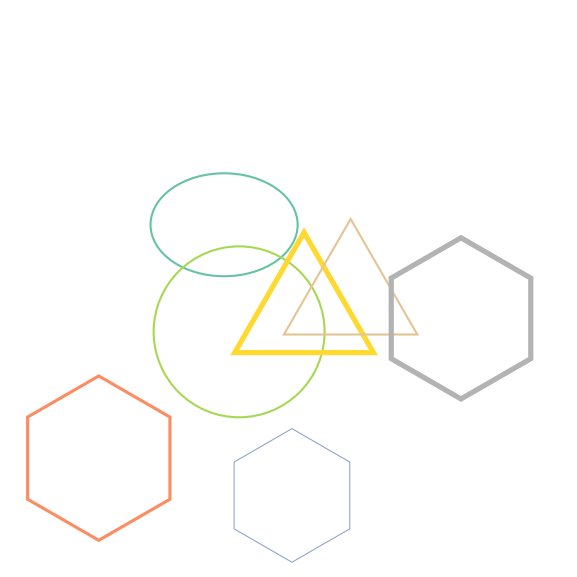[{"shape": "oval", "thickness": 1, "radius": 0.64, "center": [0.388, 0.61]}, {"shape": "hexagon", "thickness": 1.5, "radius": 0.71, "center": [0.171, 0.206]}, {"shape": "hexagon", "thickness": 0.5, "radius": 0.58, "center": [0.506, 0.141]}, {"shape": "circle", "thickness": 1, "radius": 0.74, "center": [0.414, 0.425]}, {"shape": "triangle", "thickness": 2.5, "radius": 0.69, "center": [0.526, 0.458]}, {"shape": "triangle", "thickness": 1, "radius": 0.67, "center": [0.607, 0.487]}, {"shape": "hexagon", "thickness": 2.5, "radius": 0.7, "center": [0.798, 0.448]}]